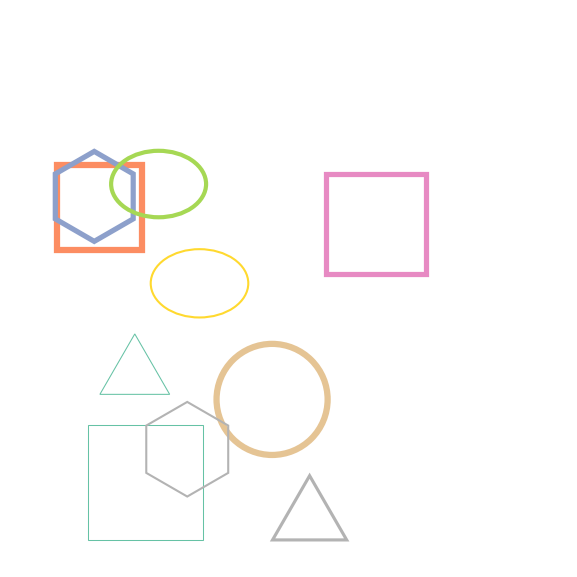[{"shape": "triangle", "thickness": 0.5, "radius": 0.35, "center": [0.233, 0.351]}, {"shape": "square", "thickness": 0.5, "radius": 0.5, "center": [0.252, 0.164]}, {"shape": "square", "thickness": 3, "radius": 0.37, "center": [0.173, 0.639]}, {"shape": "hexagon", "thickness": 2.5, "radius": 0.39, "center": [0.163, 0.659]}, {"shape": "square", "thickness": 2.5, "radius": 0.43, "center": [0.651, 0.611]}, {"shape": "oval", "thickness": 2, "radius": 0.41, "center": [0.275, 0.68]}, {"shape": "oval", "thickness": 1, "radius": 0.42, "center": [0.345, 0.509]}, {"shape": "circle", "thickness": 3, "radius": 0.48, "center": [0.471, 0.308]}, {"shape": "triangle", "thickness": 1.5, "radius": 0.37, "center": [0.536, 0.101]}, {"shape": "hexagon", "thickness": 1, "radius": 0.41, "center": [0.324, 0.221]}]